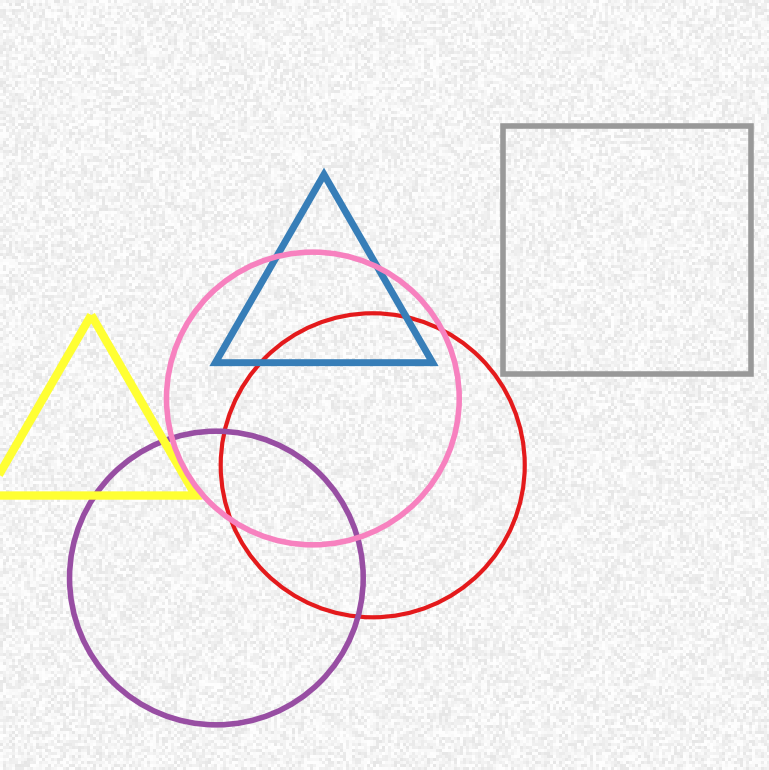[{"shape": "circle", "thickness": 1.5, "radius": 0.99, "center": [0.484, 0.396]}, {"shape": "triangle", "thickness": 2.5, "radius": 0.81, "center": [0.421, 0.61]}, {"shape": "circle", "thickness": 2, "radius": 0.95, "center": [0.281, 0.249]}, {"shape": "triangle", "thickness": 3, "radius": 0.78, "center": [0.119, 0.435]}, {"shape": "circle", "thickness": 2, "radius": 0.95, "center": [0.406, 0.483]}, {"shape": "square", "thickness": 2, "radius": 0.81, "center": [0.815, 0.675]}]